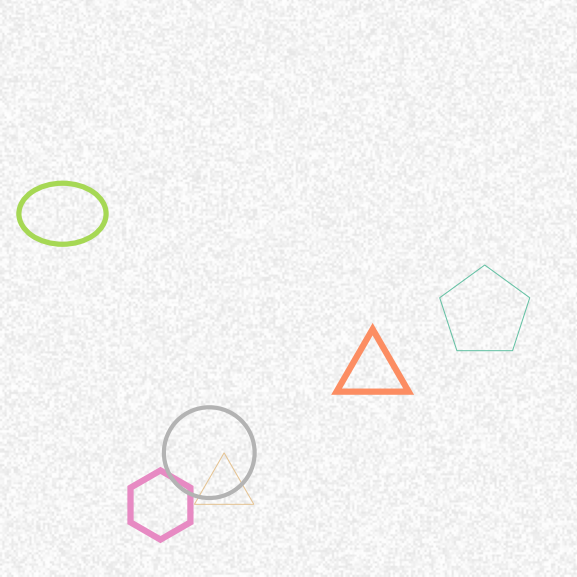[{"shape": "pentagon", "thickness": 0.5, "radius": 0.41, "center": [0.839, 0.458]}, {"shape": "triangle", "thickness": 3, "radius": 0.36, "center": [0.645, 0.357]}, {"shape": "hexagon", "thickness": 3, "radius": 0.3, "center": [0.278, 0.125]}, {"shape": "oval", "thickness": 2.5, "radius": 0.38, "center": [0.108, 0.629]}, {"shape": "triangle", "thickness": 0.5, "radius": 0.3, "center": [0.388, 0.156]}, {"shape": "circle", "thickness": 2, "radius": 0.39, "center": [0.362, 0.215]}]